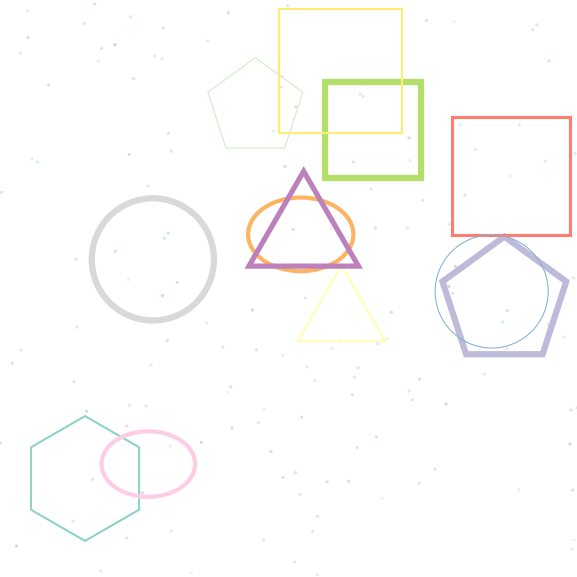[{"shape": "hexagon", "thickness": 1, "radius": 0.54, "center": [0.147, 0.171]}, {"shape": "triangle", "thickness": 1, "radius": 0.44, "center": [0.591, 0.452]}, {"shape": "pentagon", "thickness": 3, "radius": 0.56, "center": [0.873, 0.477]}, {"shape": "square", "thickness": 1.5, "radius": 0.51, "center": [0.885, 0.694]}, {"shape": "circle", "thickness": 0.5, "radius": 0.49, "center": [0.851, 0.494]}, {"shape": "oval", "thickness": 2, "radius": 0.46, "center": [0.521, 0.593]}, {"shape": "square", "thickness": 3, "radius": 0.42, "center": [0.646, 0.774]}, {"shape": "oval", "thickness": 2, "radius": 0.41, "center": [0.257, 0.196]}, {"shape": "circle", "thickness": 3, "radius": 0.53, "center": [0.265, 0.55]}, {"shape": "triangle", "thickness": 2.5, "radius": 0.55, "center": [0.526, 0.593]}, {"shape": "pentagon", "thickness": 0.5, "radius": 0.43, "center": [0.442, 0.813]}, {"shape": "square", "thickness": 1, "radius": 0.54, "center": [0.59, 0.876]}]